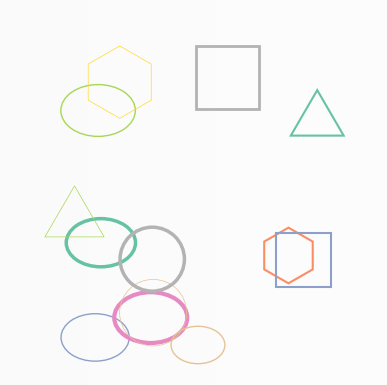[{"shape": "oval", "thickness": 2.5, "radius": 0.45, "center": [0.26, 0.37]}, {"shape": "triangle", "thickness": 1.5, "radius": 0.39, "center": [0.819, 0.687]}, {"shape": "hexagon", "thickness": 1.5, "radius": 0.36, "center": [0.744, 0.336]}, {"shape": "oval", "thickness": 1, "radius": 0.44, "center": [0.246, 0.124]}, {"shape": "square", "thickness": 1.5, "radius": 0.35, "center": [0.784, 0.324]}, {"shape": "oval", "thickness": 3, "radius": 0.47, "center": [0.389, 0.175]}, {"shape": "triangle", "thickness": 0.5, "radius": 0.44, "center": [0.192, 0.429]}, {"shape": "oval", "thickness": 1, "radius": 0.48, "center": [0.253, 0.713]}, {"shape": "hexagon", "thickness": 0.5, "radius": 0.47, "center": [0.309, 0.787]}, {"shape": "oval", "thickness": 1, "radius": 0.35, "center": [0.511, 0.104]}, {"shape": "circle", "thickness": 0.5, "radius": 0.43, "center": [0.395, 0.188]}, {"shape": "square", "thickness": 2, "radius": 0.41, "center": [0.587, 0.798]}, {"shape": "circle", "thickness": 2.5, "radius": 0.42, "center": [0.393, 0.327]}]